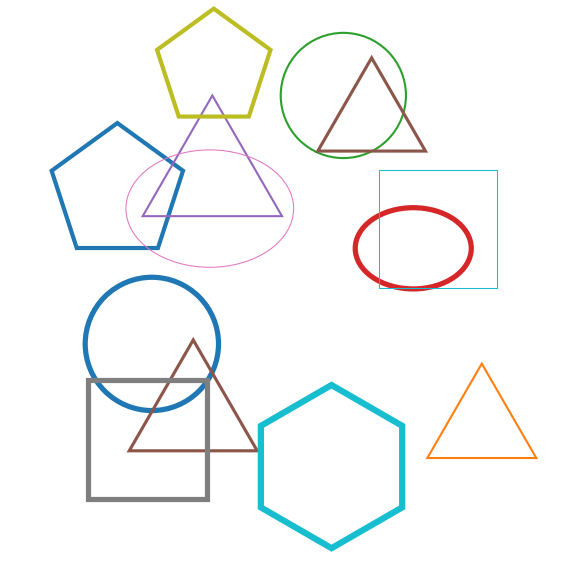[{"shape": "circle", "thickness": 2.5, "radius": 0.58, "center": [0.263, 0.404]}, {"shape": "pentagon", "thickness": 2, "radius": 0.6, "center": [0.203, 0.666]}, {"shape": "triangle", "thickness": 1, "radius": 0.54, "center": [0.834, 0.261]}, {"shape": "circle", "thickness": 1, "radius": 0.54, "center": [0.595, 0.834]}, {"shape": "oval", "thickness": 2.5, "radius": 0.5, "center": [0.716, 0.569]}, {"shape": "triangle", "thickness": 1, "radius": 0.7, "center": [0.368, 0.694]}, {"shape": "triangle", "thickness": 1.5, "radius": 0.54, "center": [0.644, 0.791]}, {"shape": "triangle", "thickness": 1.5, "radius": 0.64, "center": [0.335, 0.282]}, {"shape": "oval", "thickness": 0.5, "radius": 0.73, "center": [0.363, 0.638]}, {"shape": "square", "thickness": 2.5, "radius": 0.52, "center": [0.255, 0.238]}, {"shape": "pentagon", "thickness": 2, "radius": 0.52, "center": [0.37, 0.881]}, {"shape": "hexagon", "thickness": 3, "radius": 0.71, "center": [0.574, 0.191]}, {"shape": "square", "thickness": 0.5, "radius": 0.51, "center": [0.758, 0.602]}]